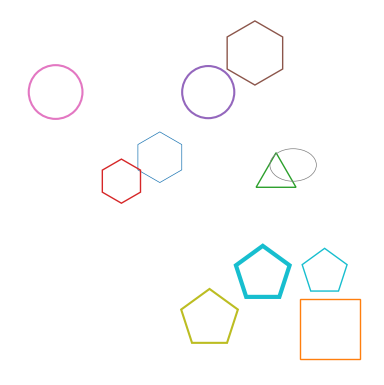[{"shape": "hexagon", "thickness": 0.5, "radius": 0.33, "center": [0.415, 0.592]}, {"shape": "square", "thickness": 1, "radius": 0.39, "center": [0.856, 0.146]}, {"shape": "triangle", "thickness": 1, "radius": 0.3, "center": [0.717, 0.543]}, {"shape": "hexagon", "thickness": 1, "radius": 0.29, "center": [0.315, 0.529]}, {"shape": "circle", "thickness": 1.5, "radius": 0.34, "center": [0.541, 0.761]}, {"shape": "hexagon", "thickness": 1, "radius": 0.42, "center": [0.662, 0.862]}, {"shape": "circle", "thickness": 1.5, "radius": 0.35, "center": [0.144, 0.761]}, {"shape": "oval", "thickness": 0.5, "radius": 0.3, "center": [0.761, 0.571]}, {"shape": "pentagon", "thickness": 1.5, "radius": 0.39, "center": [0.544, 0.172]}, {"shape": "pentagon", "thickness": 3, "radius": 0.37, "center": [0.683, 0.288]}, {"shape": "pentagon", "thickness": 1, "radius": 0.31, "center": [0.843, 0.294]}]